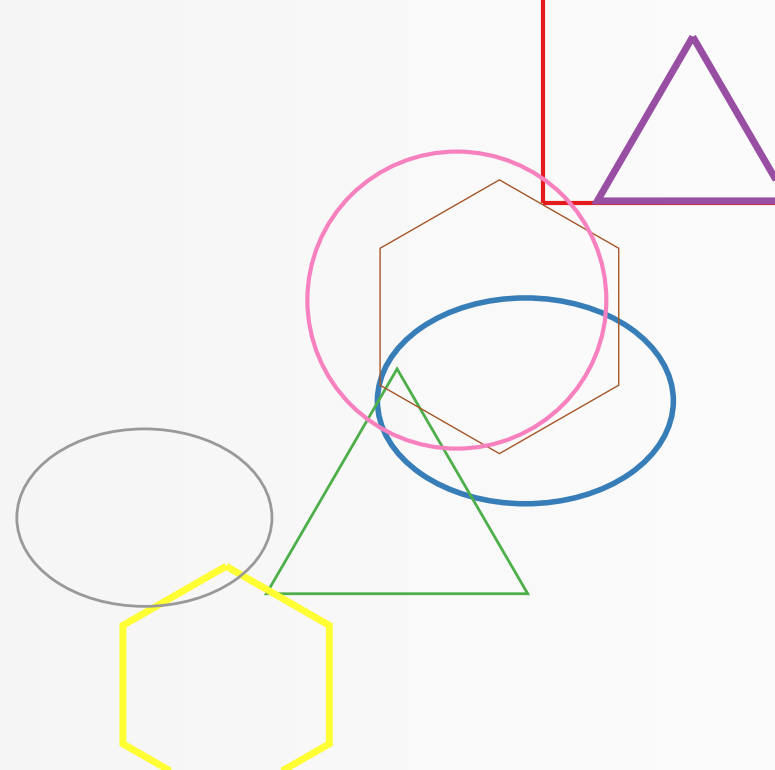[{"shape": "square", "thickness": 1.5, "radius": 0.8, "center": [0.86, 0.897]}, {"shape": "oval", "thickness": 2, "radius": 0.95, "center": [0.678, 0.479]}, {"shape": "triangle", "thickness": 1, "radius": 0.97, "center": [0.512, 0.326]}, {"shape": "triangle", "thickness": 2.5, "radius": 0.71, "center": [0.894, 0.81]}, {"shape": "hexagon", "thickness": 2.5, "radius": 0.77, "center": [0.292, 0.111]}, {"shape": "hexagon", "thickness": 0.5, "radius": 0.89, "center": [0.644, 0.589]}, {"shape": "circle", "thickness": 1.5, "radius": 0.96, "center": [0.589, 0.61]}, {"shape": "oval", "thickness": 1, "radius": 0.82, "center": [0.186, 0.328]}]